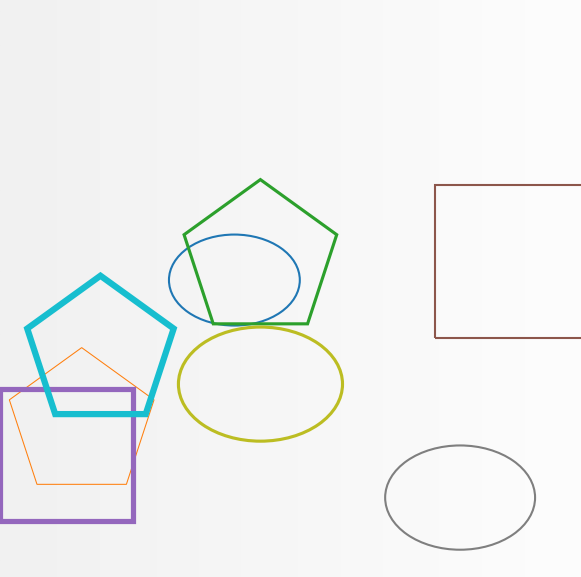[{"shape": "oval", "thickness": 1, "radius": 0.56, "center": [0.403, 0.514]}, {"shape": "pentagon", "thickness": 0.5, "radius": 0.65, "center": [0.141, 0.266]}, {"shape": "pentagon", "thickness": 1.5, "radius": 0.69, "center": [0.448, 0.55]}, {"shape": "square", "thickness": 2.5, "radius": 0.57, "center": [0.114, 0.211]}, {"shape": "square", "thickness": 1, "radius": 0.66, "center": [0.881, 0.545]}, {"shape": "oval", "thickness": 1, "radius": 0.64, "center": [0.792, 0.138]}, {"shape": "oval", "thickness": 1.5, "radius": 0.71, "center": [0.448, 0.334]}, {"shape": "pentagon", "thickness": 3, "radius": 0.66, "center": [0.173, 0.389]}]